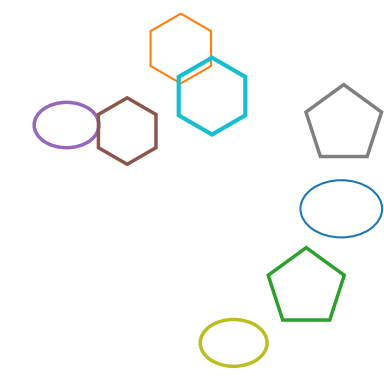[{"shape": "oval", "thickness": 1.5, "radius": 0.53, "center": [0.886, 0.458]}, {"shape": "hexagon", "thickness": 1.5, "radius": 0.45, "center": [0.47, 0.874]}, {"shape": "pentagon", "thickness": 2.5, "radius": 0.52, "center": [0.795, 0.253]}, {"shape": "oval", "thickness": 2.5, "radius": 0.42, "center": [0.173, 0.675]}, {"shape": "hexagon", "thickness": 2.5, "radius": 0.43, "center": [0.33, 0.66]}, {"shape": "pentagon", "thickness": 2.5, "radius": 0.52, "center": [0.893, 0.677]}, {"shape": "oval", "thickness": 2.5, "radius": 0.43, "center": [0.607, 0.109]}, {"shape": "hexagon", "thickness": 3, "radius": 0.5, "center": [0.551, 0.75]}]